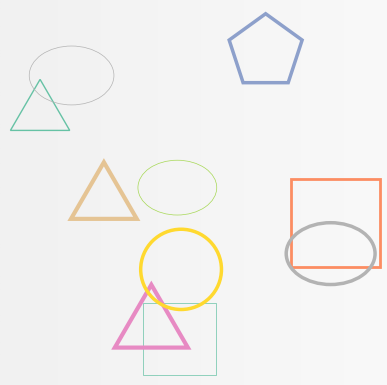[{"shape": "square", "thickness": 0.5, "radius": 0.47, "center": [0.463, 0.12]}, {"shape": "triangle", "thickness": 1, "radius": 0.44, "center": [0.103, 0.705]}, {"shape": "square", "thickness": 2, "radius": 0.57, "center": [0.866, 0.421]}, {"shape": "pentagon", "thickness": 2.5, "radius": 0.49, "center": [0.686, 0.865]}, {"shape": "triangle", "thickness": 3, "radius": 0.54, "center": [0.391, 0.152]}, {"shape": "oval", "thickness": 0.5, "radius": 0.51, "center": [0.458, 0.513]}, {"shape": "circle", "thickness": 2.5, "radius": 0.52, "center": [0.467, 0.3]}, {"shape": "triangle", "thickness": 3, "radius": 0.49, "center": [0.268, 0.481]}, {"shape": "oval", "thickness": 0.5, "radius": 0.55, "center": [0.185, 0.804]}, {"shape": "oval", "thickness": 2.5, "radius": 0.57, "center": [0.853, 0.341]}]